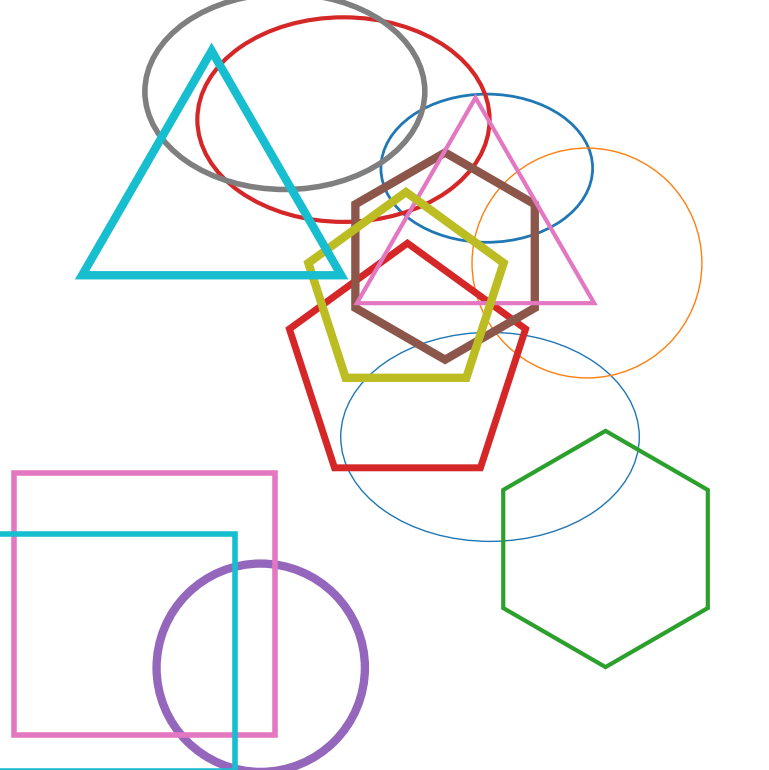[{"shape": "oval", "thickness": 0.5, "radius": 0.97, "center": [0.636, 0.433]}, {"shape": "oval", "thickness": 1, "radius": 0.69, "center": [0.632, 0.782]}, {"shape": "circle", "thickness": 0.5, "radius": 0.75, "center": [0.762, 0.658]}, {"shape": "hexagon", "thickness": 1.5, "radius": 0.77, "center": [0.786, 0.287]}, {"shape": "pentagon", "thickness": 2.5, "radius": 0.81, "center": [0.529, 0.523]}, {"shape": "oval", "thickness": 1.5, "radius": 0.95, "center": [0.446, 0.845]}, {"shape": "circle", "thickness": 3, "radius": 0.68, "center": [0.339, 0.133]}, {"shape": "hexagon", "thickness": 3, "radius": 0.67, "center": [0.578, 0.667]}, {"shape": "square", "thickness": 2, "radius": 0.85, "center": [0.188, 0.216]}, {"shape": "triangle", "thickness": 1.5, "radius": 0.89, "center": [0.618, 0.695]}, {"shape": "oval", "thickness": 2, "radius": 0.91, "center": [0.37, 0.881]}, {"shape": "pentagon", "thickness": 3, "radius": 0.67, "center": [0.527, 0.617]}, {"shape": "square", "thickness": 2, "radius": 0.77, "center": [0.151, 0.153]}, {"shape": "triangle", "thickness": 3, "radius": 0.97, "center": [0.275, 0.74]}]